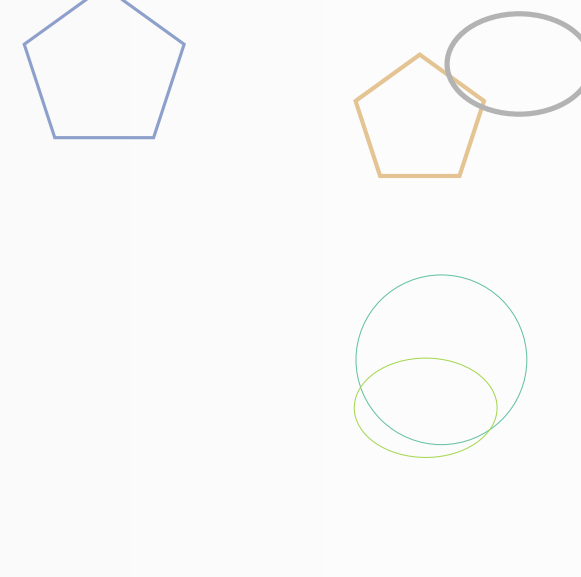[{"shape": "circle", "thickness": 0.5, "radius": 0.73, "center": [0.759, 0.376]}, {"shape": "pentagon", "thickness": 1.5, "radius": 0.72, "center": [0.179, 0.878]}, {"shape": "oval", "thickness": 0.5, "radius": 0.61, "center": [0.732, 0.293]}, {"shape": "pentagon", "thickness": 2, "radius": 0.58, "center": [0.722, 0.788]}, {"shape": "oval", "thickness": 2.5, "radius": 0.62, "center": [0.893, 0.888]}]